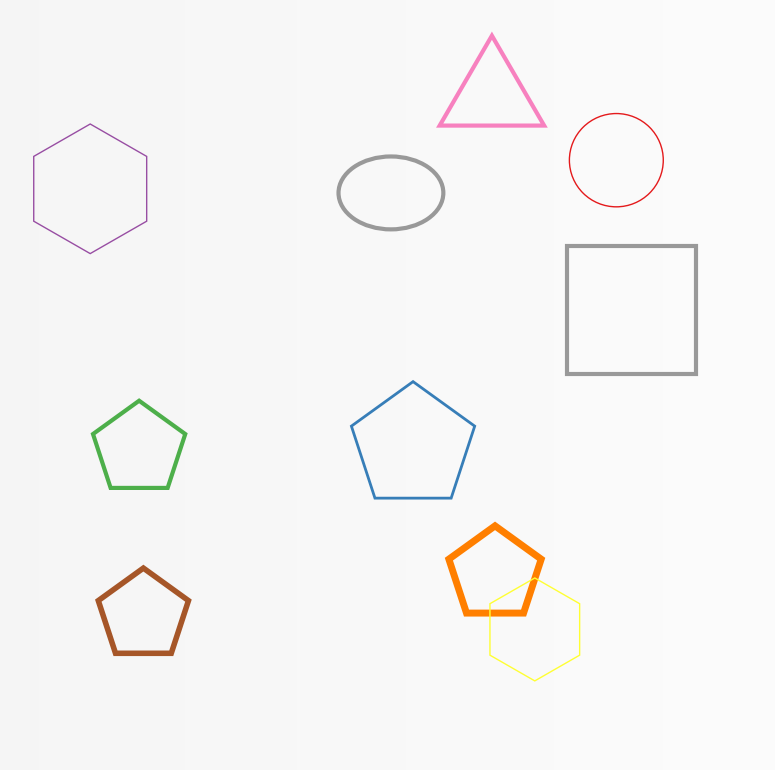[{"shape": "circle", "thickness": 0.5, "radius": 0.3, "center": [0.795, 0.792]}, {"shape": "pentagon", "thickness": 1, "radius": 0.42, "center": [0.533, 0.421]}, {"shape": "pentagon", "thickness": 1.5, "radius": 0.31, "center": [0.18, 0.417]}, {"shape": "hexagon", "thickness": 0.5, "radius": 0.42, "center": [0.116, 0.755]}, {"shape": "pentagon", "thickness": 2.5, "radius": 0.31, "center": [0.639, 0.254]}, {"shape": "hexagon", "thickness": 0.5, "radius": 0.33, "center": [0.69, 0.183]}, {"shape": "pentagon", "thickness": 2, "radius": 0.31, "center": [0.185, 0.201]}, {"shape": "triangle", "thickness": 1.5, "radius": 0.39, "center": [0.635, 0.876]}, {"shape": "oval", "thickness": 1.5, "radius": 0.34, "center": [0.504, 0.749]}, {"shape": "square", "thickness": 1.5, "radius": 0.42, "center": [0.815, 0.597]}]